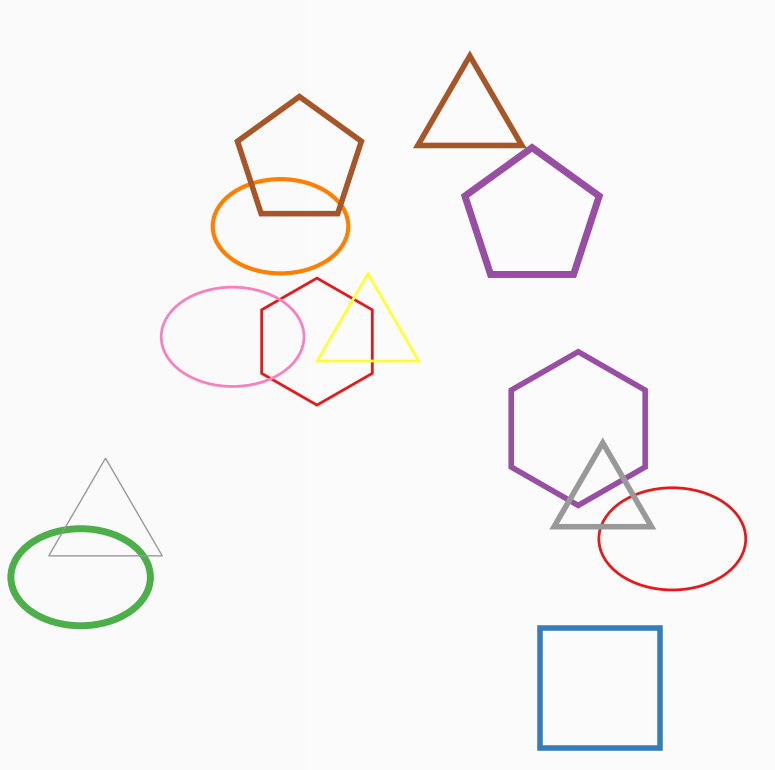[{"shape": "oval", "thickness": 1, "radius": 0.47, "center": [0.867, 0.3]}, {"shape": "hexagon", "thickness": 1, "radius": 0.41, "center": [0.409, 0.556]}, {"shape": "square", "thickness": 2, "radius": 0.39, "center": [0.774, 0.107]}, {"shape": "oval", "thickness": 2.5, "radius": 0.45, "center": [0.104, 0.25]}, {"shape": "pentagon", "thickness": 2.5, "radius": 0.46, "center": [0.687, 0.717]}, {"shape": "hexagon", "thickness": 2, "radius": 0.5, "center": [0.746, 0.443]}, {"shape": "oval", "thickness": 1.5, "radius": 0.44, "center": [0.362, 0.706]}, {"shape": "triangle", "thickness": 1, "radius": 0.38, "center": [0.475, 0.569]}, {"shape": "pentagon", "thickness": 2, "radius": 0.42, "center": [0.386, 0.791]}, {"shape": "triangle", "thickness": 2, "radius": 0.39, "center": [0.606, 0.85]}, {"shape": "oval", "thickness": 1, "radius": 0.46, "center": [0.3, 0.563]}, {"shape": "triangle", "thickness": 2, "radius": 0.36, "center": [0.778, 0.352]}, {"shape": "triangle", "thickness": 0.5, "radius": 0.42, "center": [0.136, 0.32]}]